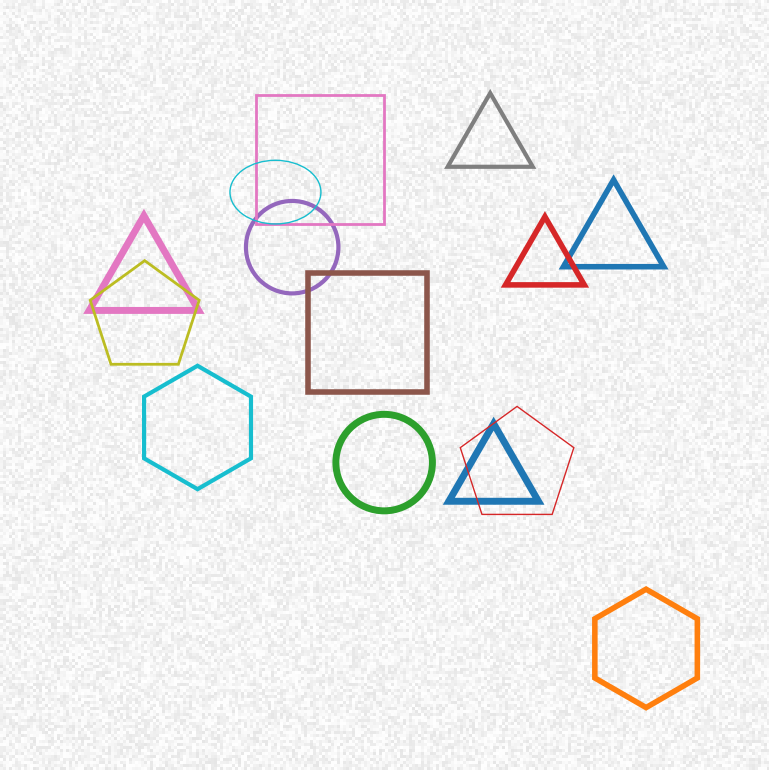[{"shape": "triangle", "thickness": 2.5, "radius": 0.34, "center": [0.641, 0.383]}, {"shape": "triangle", "thickness": 2, "radius": 0.38, "center": [0.797, 0.691]}, {"shape": "hexagon", "thickness": 2, "radius": 0.38, "center": [0.839, 0.158]}, {"shape": "circle", "thickness": 2.5, "radius": 0.31, "center": [0.499, 0.399]}, {"shape": "pentagon", "thickness": 0.5, "radius": 0.39, "center": [0.672, 0.395]}, {"shape": "triangle", "thickness": 2, "radius": 0.3, "center": [0.708, 0.66]}, {"shape": "circle", "thickness": 1.5, "radius": 0.3, "center": [0.379, 0.679]}, {"shape": "square", "thickness": 2, "radius": 0.39, "center": [0.477, 0.568]}, {"shape": "triangle", "thickness": 2.5, "radius": 0.41, "center": [0.187, 0.638]}, {"shape": "square", "thickness": 1, "radius": 0.42, "center": [0.415, 0.793]}, {"shape": "triangle", "thickness": 1.5, "radius": 0.32, "center": [0.637, 0.815]}, {"shape": "pentagon", "thickness": 1, "radius": 0.37, "center": [0.188, 0.587]}, {"shape": "hexagon", "thickness": 1.5, "radius": 0.4, "center": [0.257, 0.445]}, {"shape": "oval", "thickness": 0.5, "radius": 0.3, "center": [0.358, 0.75]}]